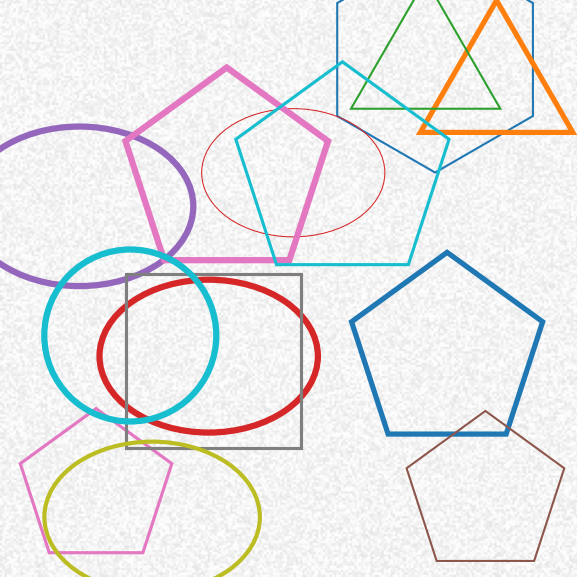[{"shape": "hexagon", "thickness": 1, "radius": 0.98, "center": [0.753, 0.896]}, {"shape": "pentagon", "thickness": 2.5, "radius": 0.87, "center": [0.774, 0.388]}, {"shape": "triangle", "thickness": 2.5, "radius": 0.76, "center": [0.86, 0.846]}, {"shape": "triangle", "thickness": 1, "radius": 0.75, "center": [0.737, 0.885]}, {"shape": "oval", "thickness": 0.5, "radius": 0.79, "center": [0.508, 0.7]}, {"shape": "oval", "thickness": 3, "radius": 0.95, "center": [0.361, 0.382]}, {"shape": "oval", "thickness": 3, "radius": 0.99, "center": [0.137, 0.642]}, {"shape": "pentagon", "thickness": 1, "radius": 0.72, "center": [0.841, 0.144]}, {"shape": "pentagon", "thickness": 1.5, "radius": 0.69, "center": [0.166, 0.154]}, {"shape": "pentagon", "thickness": 3, "radius": 0.92, "center": [0.393, 0.698]}, {"shape": "square", "thickness": 1.5, "radius": 0.76, "center": [0.37, 0.374]}, {"shape": "oval", "thickness": 2, "radius": 0.93, "center": [0.263, 0.104]}, {"shape": "pentagon", "thickness": 1.5, "radius": 0.97, "center": [0.593, 0.698]}, {"shape": "circle", "thickness": 3, "radius": 0.74, "center": [0.226, 0.418]}]